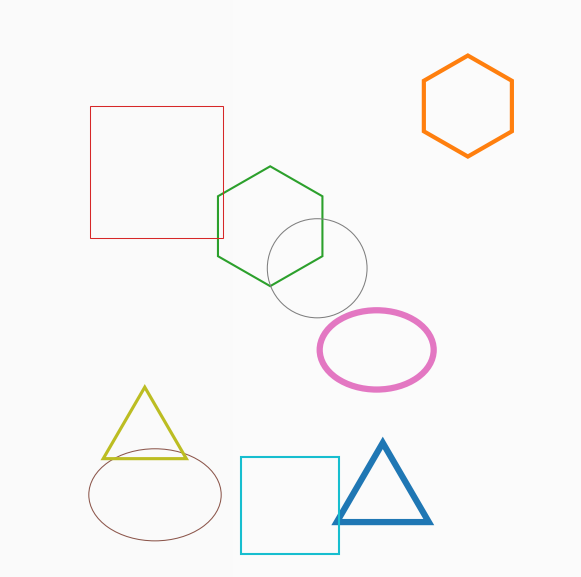[{"shape": "triangle", "thickness": 3, "radius": 0.46, "center": [0.659, 0.141]}, {"shape": "hexagon", "thickness": 2, "radius": 0.44, "center": [0.805, 0.816]}, {"shape": "hexagon", "thickness": 1, "radius": 0.52, "center": [0.465, 0.607]}, {"shape": "square", "thickness": 0.5, "radius": 0.57, "center": [0.269, 0.701]}, {"shape": "oval", "thickness": 0.5, "radius": 0.57, "center": [0.267, 0.142]}, {"shape": "oval", "thickness": 3, "radius": 0.49, "center": [0.648, 0.393]}, {"shape": "circle", "thickness": 0.5, "radius": 0.43, "center": [0.546, 0.535]}, {"shape": "triangle", "thickness": 1.5, "radius": 0.41, "center": [0.249, 0.246]}, {"shape": "square", "thickness": 1, "radius": 0.42, "center": [0.499, 0.124]}]